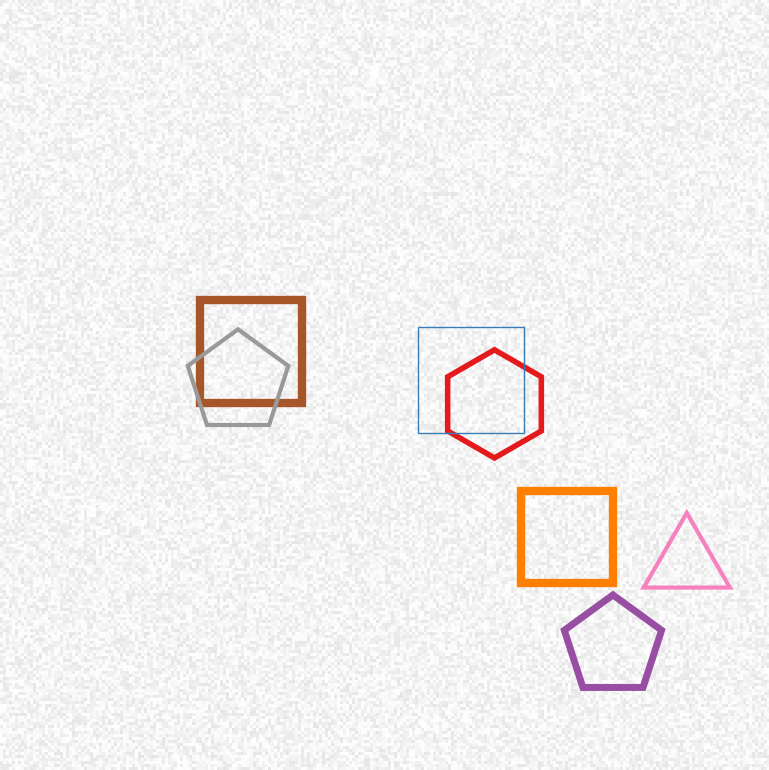[{"shape": "hexagon", "thickness": 2, "radius": 0.35, "center": [0.642, 0.475]}, {"shape": "square", "thickness": 0.5, "radius": 0.34, "center": [0.612, 0.506]}, {"shape": "pentagon", "thickness": 2.5, "radius": 0.33, "center": [0.796, 0.161]}, {"shape": "square", "thickness": 3, "radius": 0.3, "center": [0.736, 0.303]}, {"shape": "square", "thickness": 3, "radius": 0.33, "center": [0.326, 0.544]}, {"shape": "triangle", "thickness": 1.5, "radius": 0.32, "center": [0.892, 0.269]}, {"shape": "pentagon", "thickness": 1.5, "radius": 0.34, "center": [0.309, 0.504]}]